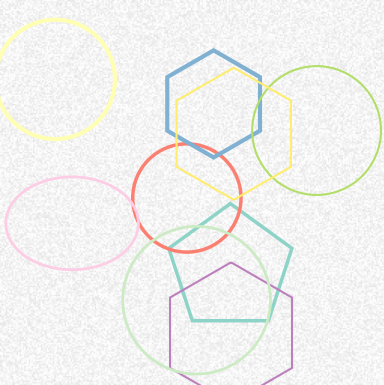[{"shape": "pentagon", "thickness": 2.5, "radius": 0.84, "center": [0.598, 0.303]}, {"shape": "circle", "thickness": 3, "radius": 0.78, "center": [0.144, 0.794]}, {"shape": "circle", "thickness": 2.5, "radius": 0.7, "center": [0.485, 0.486]}, {"shape": "hexagon", "thickness": 3, "radius": 0.7, "center": [0.555, 0.73]}, {"shape": "circle", "thickness": 1.5, "radius": 0.84, "center": [0.822, 0.661]}, {"shape": "oval", "thickness": 2, "radius": 0.86, "center": [0.187, 0.42]}, {"shape": "hexagon", "thickness": 1.5, "radius": 0.91, "center": [0.6, 0.136]}, {"shape": "circle", "thickness": 2, "radius": 0.96, "center": [0.511, 0.22]}, {"shape": "hexagon", "thickness": 1.5, "radius": 0.86, "center": [0.607, 0.653]}]